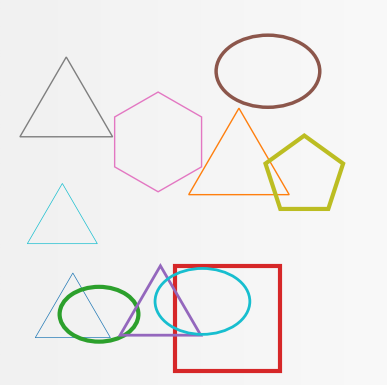[{"shape": "triangle", "thickness": 0.5, "radius": 0.56, "center": [0.188, 0.179]}, {"shape": "triangle", "thickness": 1, "radius": 0.75, "center": [0.617, 0.569]}, {"shape": "oval", "thickness": 3, "radius": 0.51, "center": [0.256, 0.184]}, {"shape": "square", "thickness": 3, "radius": 0.68, "center": [0.588, 0.173]}, {"shape": "triangle", "thickness": 2, "radius": 0.6, "center": [0.414, 0.189]}, {"shape": "oval", "thickness": 2.5, "radius": 0.67, "center": [0.691, 0.815]}, {"shape": "hexagon", "thickness": 1, "radius": 0.65, "center": [0.408, 0.631]}, {"shape": "triangle", "thickness": 1, "radius": 0.69, "center": [0.171, 0.714]}, {"shape": "pentagon", "thickness": 3, "radius": 0.53, "center": [0.785, 0.542]}, {"shape": "triangle", "thickness": 0.5, "radius": 0.52, "center": [0.161, 0.419]}, {"shape": "oval", "thickness": 2, "radius": 0.61, "center": [0.522, 0.217]}]